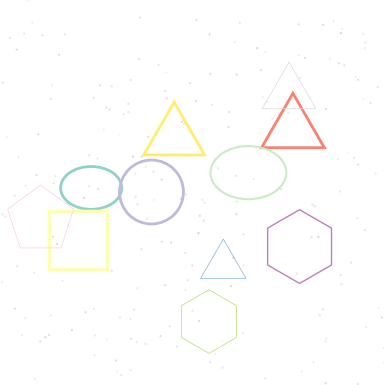[{"shape": "oval", "thickness": 2, "radius": 0.4, "center": [0.237, 0.512]}, {"shape": "square", "thickness": 2.5, "radius": 0.38, "center": [0.202, 0.377]}, {"shape": "circle", "thickness": 2, "radius": 0.42, "center": [0.393, 0.501]}, {"shape": "triangle", "thickness": 2, "radius": 0.47, "center": [0.761, 0.663]}, {"shape": "triangle", "thickness": 0.5, "radius": 0.34, "center": [0.58, 0.311]}, {"shape": "hexagon", "thickness": 0.5, "radius": 0.41, "center": [0.543, 0.165]}, {"shape": "pentagon", "thickness": 0.5, "radius": 0.45, "center": [0.105, 0.429]}, {"shape": "triangle", "thickness": 0.5, "radius": 0.4, "center": [0.751, 0.758]}, {"shape": "hexagon", "thickness": 1, "radius": 0.48, "center": [0.778, 0.36]}, {"shape": "oval", "thickness": 1.5, "radius": 0.49, "center": [0.645, 0.552]}, {"shape": "triangle", "thickness": 2, "radius": 0.46, "center": [0.452, 0.643]}]